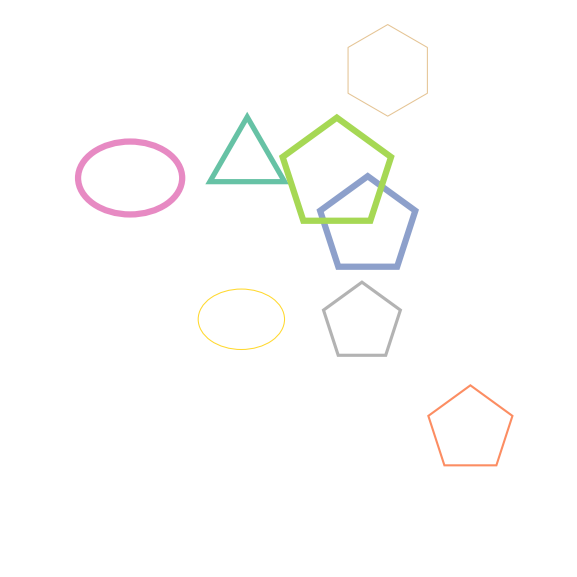[{"shape": "triangle", "thickness": 2.5, "radius": 0.37, "center": [0.428, 0.722]}, {"shape": "pentagon", "thickness": 1, "radius": 0.38, "center": [0.815, 0.255]}, {"shape": "pentagon", "thickness": 3, "radius": 0.43, "center": [0.637, 0.607]}, {"shape": "oval", "thickness": 3, "radius": 0.45, "center": [0.225, 0.691]}, {"shape": "pentagon", "thickness": 3, "radius": 0.49, "center": [0.583, 0.697]}, {"shape": "oval", "thickness": 0.5, "radius": 0.37, "center": [0.418, 0.446]}, {"shape": "hexagon", "thickness": 0.5, "radius": 0.4, "center": [0.671, 0.877]}, {"shape": "pentagon", "thickness": 1.5, "radius": 0.35, "center": [0.627, 0.441]}]